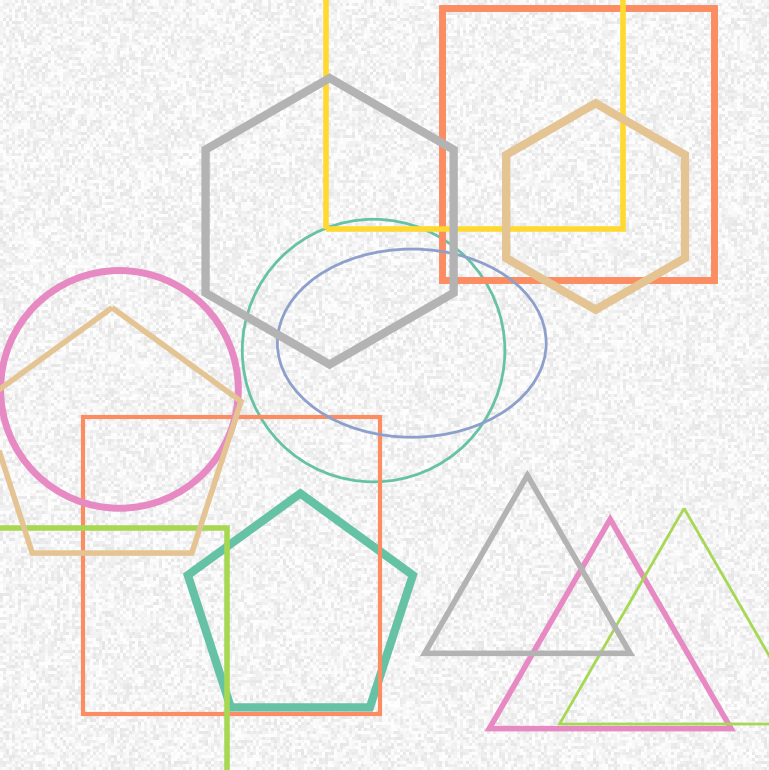[{"shape": "circle", "thickness": 1, "radius": 0.85, "center": [0.485, 0.545]}, {"shape": "pentagon", "thickness": 3, "radius": 0.77, "center": [0.39, 0.206]}, {"shape": "square", "thickness": 2.5, "radius": 0.88, "center": [0.751, 0.813]}, {"shape": "square", "thickness": 1.5, "radius": 0.96, "center": [0.301, 0.265]}, {"shape": "oval", "thickness": 1, "radius": 0.87, "center": [0.535, 0.554]}, {"shape": "triangle", "thickness": 2, "radius": 0.91, "center": [0.792, 0.144]}, {"shape": "circle", "thickness": 2.5, "radius": 0.77, "center": [0.155, 0.494]}, {"shape": "triangle", "thickness": 1, "radius": 0.93, "center": [0.888, 0.153]}, {"shape": "square", "thickness": 2, "radius": 0.8, "center": [0.136, 0.155]}, {"shape": "square", "thickness": 2, "radius": 0.97, "center": [0.616, 0.896]}, {"shape": "pentagon", "thickness": 2, "radius": 0.88, "center": [0.145, 0.424]}, {"shape": "hexagon", "thickness": 3, "radius": 0.67, "center": [0.773, 0.732]}, {"shape": "triangle", "thickness": 2, "radius": 0.77, "center": [0.685, 0.229]}, {"shape": "hexagon", "thickness": 3, "radius": 0.93, "center": [0.428, 0.713]}]